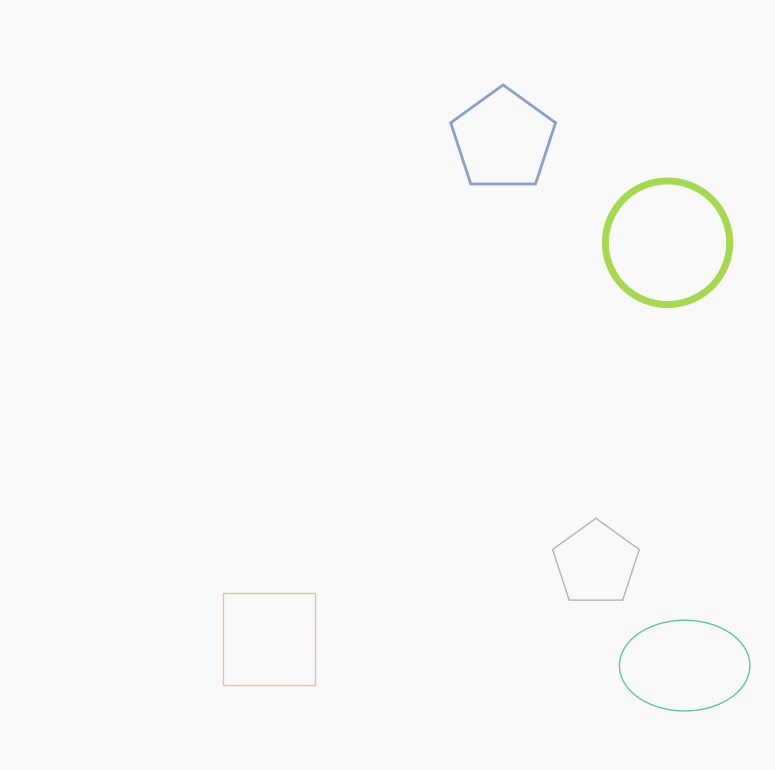[{"shape": "oval", "thickness": 0.5, "radius": 0.42, "center": [0.883, 0.136]}, {"shape": "pentagon", "thickness": 1, "radius": 0.36, "center": [0.649, 0.819]}, {"shape": "circle", "thickness": 2.5, "radius": 0.4, "center": [0.861, 0.685]}, {"shape": "square", "thickness": 0.5, "radius": 0.3, "center": [0.347, 0.17]}, {"shape": "pentagon", "thickness": 0.5, "radius": 0.29, "center": [0.769, 0.268]}]